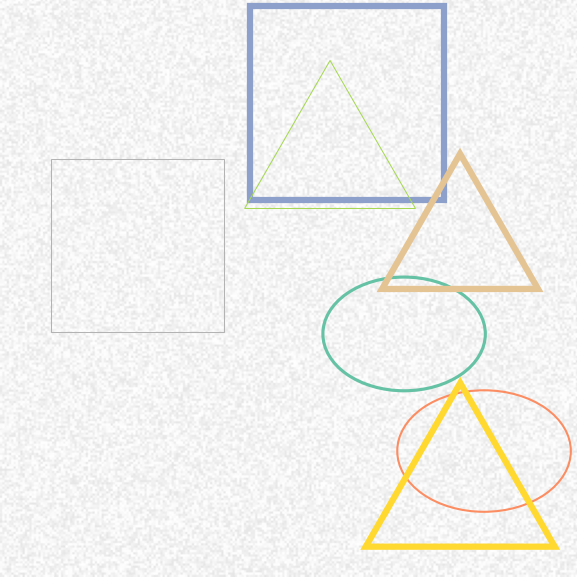[{"shape": "oval", "thickness": 1.5, "radius": 0.7, "center": [0.7, 0.421]}, {"shape": "oval", "thickness": 1, "radius": 0.75, "center": [0.838, 0.218]}, {"shape": "square", "thickness": 3, "radius": 0.84, "center": [0.601, 0.821]}, {"shape": "triangle", "thickness": 0.5, "radius": 0.85, "center": [0.572, 0.724]}, {"shape": "triangle", "thickness": 3, "radius": 0.94, "center": [0.797, 0.147]}, {"shape": "triangle", "thickness": 3, "radius": 0.78, "center": [0.797, 0.577]}, {"shape": "square", "thickness": 0.5, "radius": 0.75, "center": [0.238, 0.574]}]